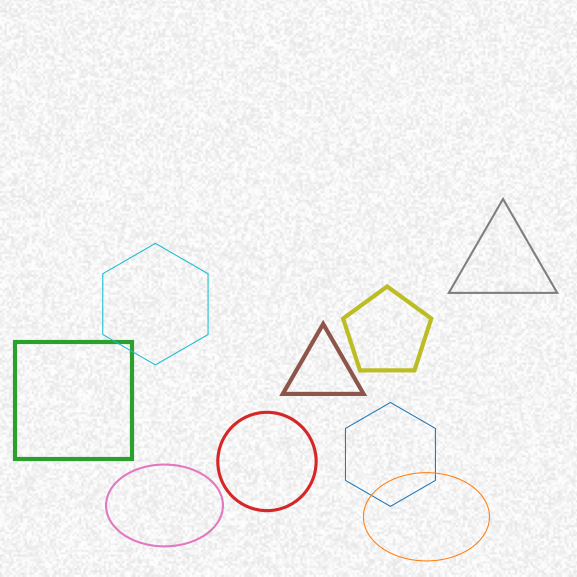[{"shape": "hexagon", "thickness": 0.5, "radius": 0.45, "center": [0.676, 0.212]}, {"shape": "oval", "thickness": 0.5, "radius": 0.55, "center": [0.738, 0.104]}, {"shape": "square", "thickness": 2, "radius": 0.51, "center": [0.127, 0.305]}, {"shape": "circle", "thickness": 1.5, "radius": 0.43, "center": [0.462, 0.2]}, {"shape": "triangle", "thickness": 2, "radius": 0.4, "center": [0.56, 0.357]}, {"shape": "oval", "thickness": 1, "radius": 0.51, "center": [0.285, 0.124]}, {"shape": "triangle", "thickness": 1, "radius": 0.54, "center": [0.871, 0.546]}, {"shape": "pentagon", "thickness": 2, "radius": 0.4, "center": [0.67, 0.423]}, {"shape": "hexagon", "thickness": 0.5, "radius": 0.53, "center": [0.269, 0.472]}]